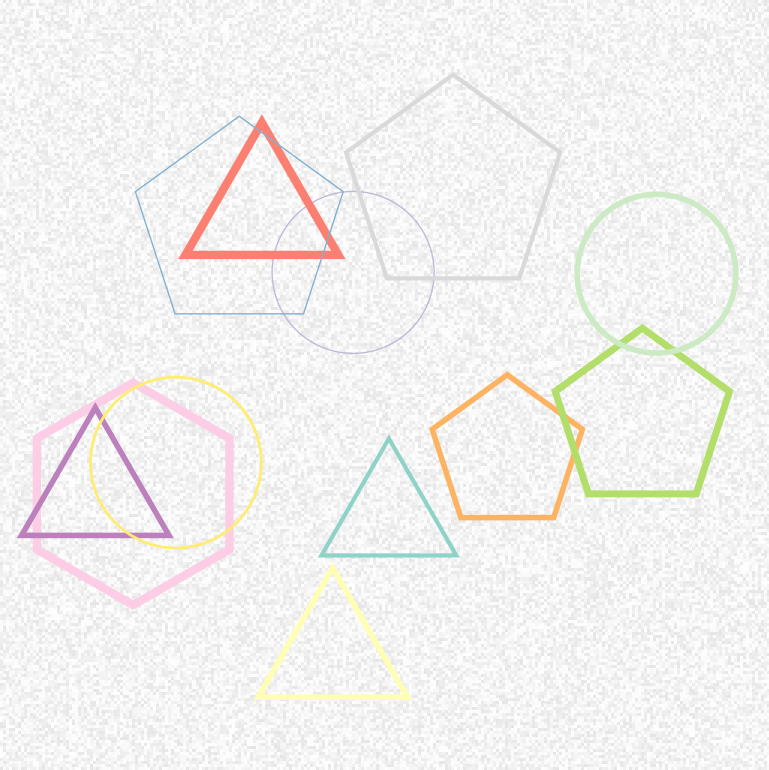[{"shape": "triangle", "thickness": 1.5, "radius": 0.51, "center": [0.505, 0.329]}, {"shape": "triangle", "thickness": 2, "radius": 0.56, "center": [0.432, 0.15]}, {"shape": "circle", "thickness": 0.5, "radius": 0.53, "center": [0.459, 0.646]}, {"shape": "triangle", "thickness": 3, "radius": 0.57, "center": [0.34, 0.726]}, {"shape": "pentagon", "thickness": 0.5, "radius": 0.71, "center": [0.311, 0.707]}, {"shape": "pentagon", "thickness": 2, "radius": 0.51, "center": [0.659, 0.411]}, {"shape": "pentagon", "thickness": 2.5, "radius": 0.6, "center": [0.834, 0.455]}, {"shape": "hexagon", "thickness": 3, "radius": 0.72, "center": [0.173, 0.359]}, {"shape": "pentagon", "thickness": 1.5, "radius": 0.73, "center": [0.588, 0.757]}, {"shape": "triangle", "thickness": 2, "radius": 0.55, "center": [0.124, 0.36]}, {"shape": "circle", "thickness": 2, "radius": 0.52, "center": [0.853, 0.645]}, {"shape": "circle", "thickness": 1, "radius": 0.55, "center": [0.228, 0.399]}]